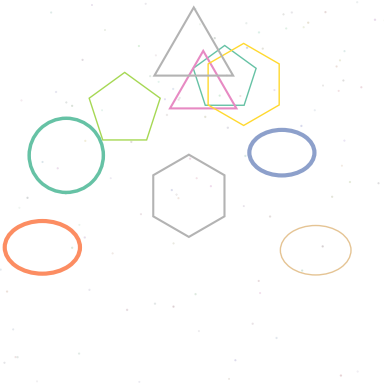[{"shape": "pentagon", "thickness": 1, "radius": 0.43, "center": [0.584, 0.796]}, {"shape": "circle", "thickness": 2.5, "radius": 0.48, "center": [0.172, 0.597]}, {"shape": "oval", "thickness": 3, "radius": 0.49, "center": [0.11, 0.358]}, {"shape": "oval", "thickness": 3, "radius": 0.42, "center": [0.732, 0.603]}, {"shape": "triangle", "thickness": 1.5, "radius": 0.5, "center": [0.528, 0.768]}, {"shape": "pentagon", "thickness": 1, "radius": 0.48, "center": [0.324, 0.715]}, {"shape": "hexagon", "thickness": 1, "radius": 0.53, "center": [0.633, 0.781]}, {"shape": "oval", "thickness": 1, "radius": 0.46, "center": [0.82, 0.35]}, {"shape": "hexagon", "thickness": 1.5, "radius": 0.53, "center": [0.491, 0.491]}, {"shape": "triangle", "thickness": 1.5, "radius": 0.59, "center": [0.503, 0.863]}]